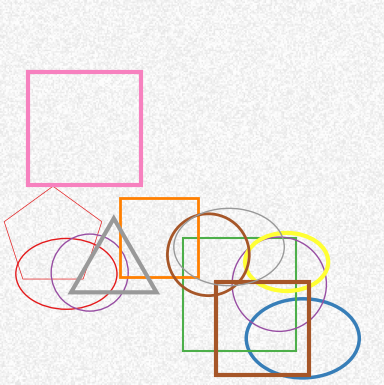[{"shape": "oval", "thickness": 1, "radius": 0.66, "center": [0.172, 0.289]}, {"shape": "pentagon", "thickness": 0.5, "radius": 0.67, "center": [0.138, 0.383]}, {"shape": "oval", "thickness": 2.5, "radius": 0.73, "center": [0.786, 0.121]}, {"shape": "square", "thickness": 1.5, "radius": 0.73, "center": [0.621, 0.235]}, {"shape": "circle", "thickness": 1, "radius": 0.61, "center": [0.725, 0.262]}, {"shape": "circle", "thickness": 1, "radius": 0.5, "center": [0.233, 0.292]}, {"shape": "square", "thickness": 2, "radius": 0.51, "center": [0.413, 0.383]}, {"shape": "oval", "thickness": 3, "radius": 0.54, "center": [0.745, 0.32]}, {"shape": "square", "thickness": 3, "radius": 0.6, "center": [0.682, 0.148]}, {"shape": "circle", "thickness": 2, "radius": 0.53, "center": [0.541, 0.338]}, {"shape": "square", "thickness": 3, "radius": 0.73, "center": [0.22, 0.667]}, {"shape": "triangle", "thickness": 3, "radius": 0.64, "center": [0.296, 0.305]}, {"shape": "oval", "thickness": 1, "radius": 0.72, "center": [0.595, 0.358]}]